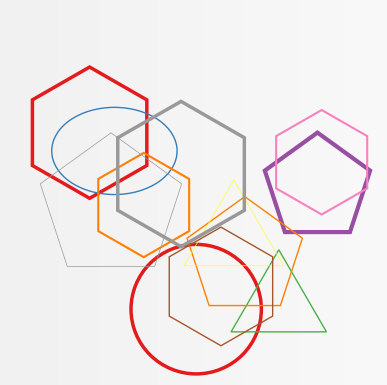[{"shape": "circle", "thickness": 2.5, "radius": 0.84, "center": [0.506, 0.197]}, {"shape": "hexagon", "thickness": 2.5, "radius": 0.85, "center": [0.231, 0.655]}, {"shape": "oval", "thickness": 1, "radius": 0.81, "center": [0.295, 0.608]}, {"shape": "triangle", "thickness": 1, "radius": 0.71, "center": [0.719, 0.209]}, {"shape": "pentagon", "thickness": 3, "radius": 0.71, "center": [0.819, 0.513]}, {"shape": "hexagon", "thickness": 1.5, "radius": 0.68, "center": [0.371, 0.467]}, {"shape": "pentagon", "thickness": 1, "radius": 0.78, "center": [0.632, 0.333]}, {"shape": "triangle", "thickness": 0.5, "radius": 0.74, "center": [0.603, 0.384]}, {"shape": "hexagon", "thickness": 1, "radius": 0.77, "center": [0.57, 0.256]}, {"shape": "hexagon", "thickness": 1.5, "radius": 0.68, "center": [0.83, 0.579]}, {"shape": "pentagon", "thickness": 0.5, "radius": 0.96, "center": [0.286, 0.463]}, {"shape": "hexagon", "thickness": 2.5, "radius": 0.94, "center": [0.467, 0.548]}]